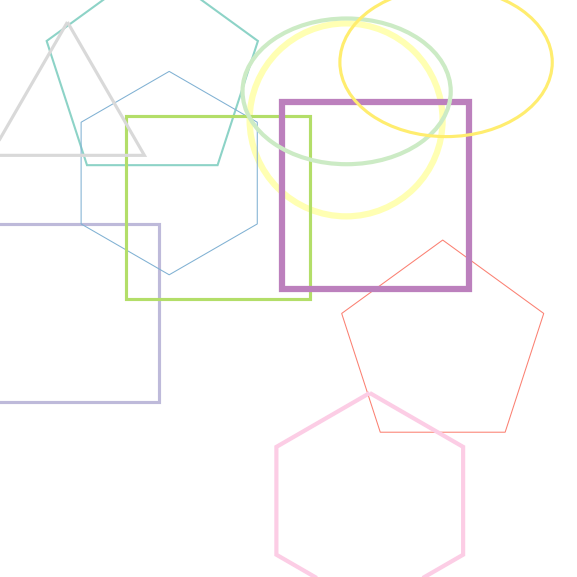[{"shape": "pentagon", "thickness": 1, "radius": 0.96, "center": [0.264, 0.869]}, {"shape": "circle", "thickness": 3, "radius": 0.84, "center": [0.599, 0.792]}, {"shape": "square", "thickness": 1.5, "radius": 0.77, "center": [0.12, 0.457]}, {"shape": "pentagon", "thickness": 0.5, "radius": 0.92, "center": [0.767, 0.4]}, {"shape": "hexagon", "thickness": 0.5, "radius": 0.88, "center": [0.293, 0.699]}, {"shape": "square", "thickness": 1.5, "radius": 0.8, "center": [0.378, 0.64]}, {"shape": "hexagon", "thickness": 2, "radius": 0.93, "center": [0.64, 0.132]}, {"shape": "triangle", "thickness": 1.5, "radius": 0.77, "center": [0.117, 0.807]}, {"shape": "square", "thickness": 3, "radius": 0.81, "center": [0.65, 0.661]}, {"shape": "oval", "thickness": 2, "radius": 0.9, "center": [0.6, 0.841]}, {"shape": "oval", "thickness": 1.5, "radius": 0.92, "center": [0.772, 0.891]}]